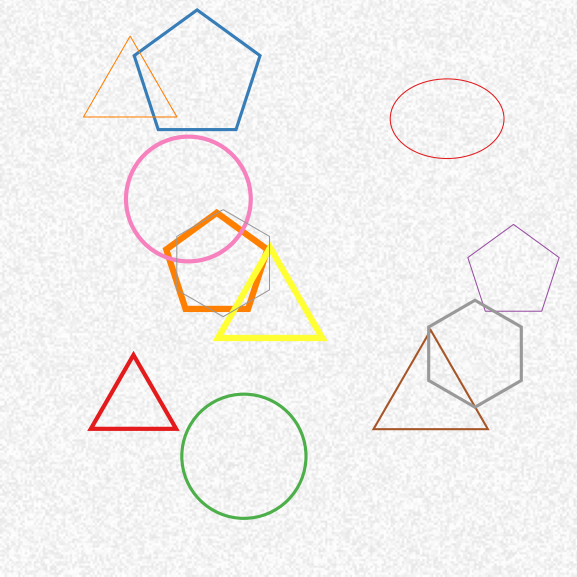[{"shape": "triangle", "thickness": 2, "radius": 0.43, "center": [0.231, 0.299]}, {"shape": "oval", "thickness": 0.5, "radius": 0.49, "center": [0.774, 0.794]}, {"shape": "pentagon", "thickness": 1.5, "radius": 0.57, "center": [0.341, 0.867]}, {"shape": "circle", "thickness": 1.5, "radius": 0.54, "center": [0.422, 0.209]}, {"shape": "pentagon", "thickness": 0.5, "radius": 0.42, "center": [0.889, 0.527]}, {"shape": "pentagon", "thickness": 3, "radius": 0.46, "center": [0.375, 0.539]}, {"shape": "triangle", "thickness": 0.5, "radius": 0.47, "center": [0.225, 0.843]}, {"shape": "triangle", "thickness": 3, "radius": 0.52, "center": [0.468, 0.466]}, {"shape": "triangle", "thickness": 1, "radius": 0.57, "center": [0.746, 0.313]}, {"shape": "circle", "thickness": 2, "radius": 0.54, "center": [0.326, 0.655]}, {"shape": "hexagon", "thickness": 0.5, "radius": 0.46, "center": [0.386, 0.543]}, {"shape": "hexagon", "thickness": 1.5, "radius": 0.46, "center": [0.823, 0.387]}]